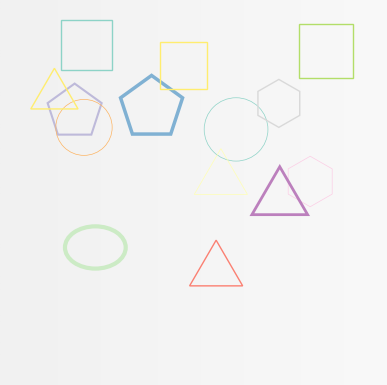[{"shape": "circle", "thickness": 0.5, "radius": 0.41, "center": [0.609, 0.664]}, {"shape": "square", "thickness": 1, "radius": 0.32, "center": [0.223, 0.884]}, {"shape": "triangle", "thickness": 0.5, "radius": 0.4, "center": [0.57, 0.535]}, {"shape": "pentagon", "thickness": 1.5, "radius": 0.37, "center": [0.193, 0.71]}, {"shape": "triangle", "thickness": 1, "radius": 0.4, "center": [0.558, 0.297]}, {"shape": "pentagon", "thickness": 2.5, "radius": 0.42, "center": [0.391, 0.72]}, {"shape": "circle", "thickness": 0.5, "radius": 0.36, "center": [0.217, 0.669]}, {"shape": "square", "thickness": 1, "radius": 0.35, "center": [0.84, 0.867]}, {"shape": "hexagon", "thickness": 0.5, "radius": 0.33, "center": [0.8, 0.529]}, {"shape": "hexagon", "thickness": 1, "radius": 0.31, "center": [0.72, 0.731]}, {"shape": "triangle", "thickness": 2, "radius": 0.42, "center": [0.722, 0.484]}, {"shape": "oval", "thickness": 3, "radius": 0.39, "center": [0.246, 0.357]}, {"shape": "triangle", "thickness": 1, "radius": 0.35, "center": [0.14, 0.752]}, {"shape": "square", "thickness": 1, "radius": 0.31, "center": [0.474, 0.831]}]